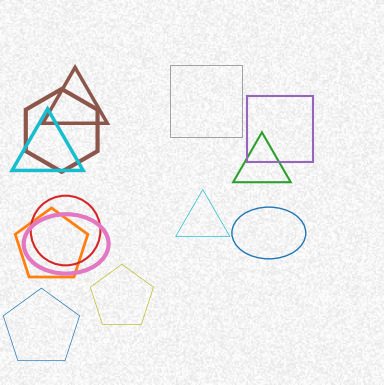[{"shape": "oval", "thickness": 1, "radius": 0.48, "center": [0.698, 0.395]}, {"shape": "pentagon", "thickness": 0.5, "radius": 0.52, "center": [0.108, 0.147]}, {"shape": "pentagon", "thickness": 2, "radius": 0.5, "center": [0.134, 0.361]}, {"shape": "triangle", "thickness": 1.5, "radius": 0.43, "center": [0.68, 0.57]}, {"shape": "circle", "thickness": 1.5, "radius": 0.45, "center": [0.17, 0.401]}, {"shape": "square", "thickness": 1.5, "radius": 0.43, "center": [0.727, 0.665]}, {"shape": "hexagon", "thickness": 3, "radius": 0.54, "center": [0.16, 0.661]}, {"shape": "triangle", "thickness": 2.5, "radius": 0.48, "center": [0.195, 0.728]}, {"shape": "oval", "thickness": 3, "radius": 0.55, "center": [0.172, 0.366]}, {"shape": "square", "thickness": 0.5, "radius": 0.47, "center": [0.535, 0.737]}, {"shape": "pentagon", "thickness": 0.5, "radius": 0.43, "center": [0.317, 0.227]}, {"shape": "triangle", "thickness": 2.5, "radius": 0.53, "center": [0.124, 0.611]}, {"shape": "triangle", "thickness": 0.5, "radius": 0.41, "center": [0.527, 0.426]}]